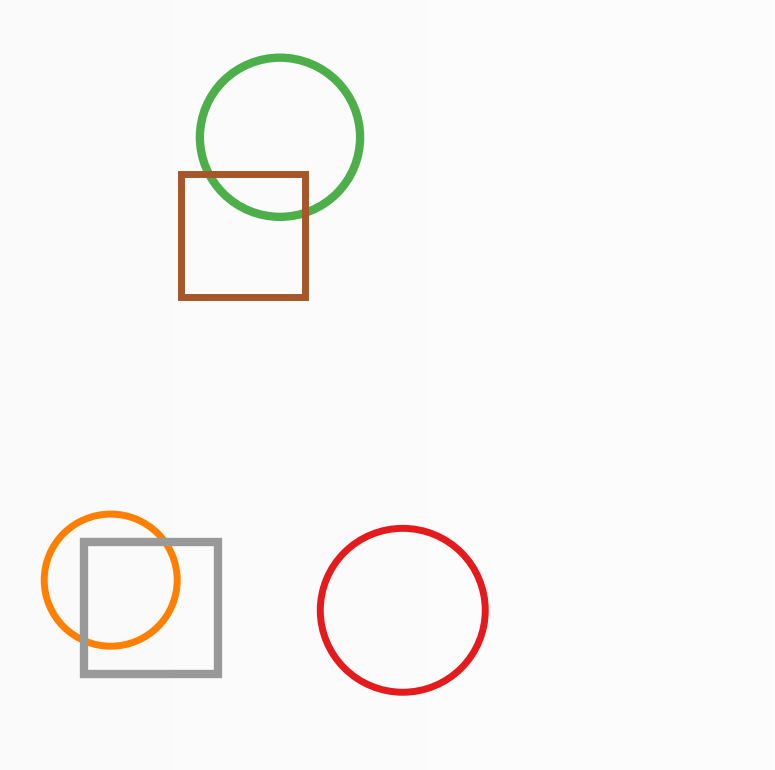[{"shape": "circle", "thickness": 2.5, "radius": 0.53, "center": [0.52, 0.207]}, {"shape": "circle", "thickness": 3, "radius": 0.52, "center": [0.361, 0.822]}, {"shape": "circle", "thickness": 2.5, "radius": 0.43, "center": [0.143, 0.247]}, {"shape": "square", "thickness": 2.5, "radius": 0.4, "center": [0.314, 0.694]}, {"shape": "square", "thickness": 3, "radius": 0.43, "center": [0.195, 0.21]}]